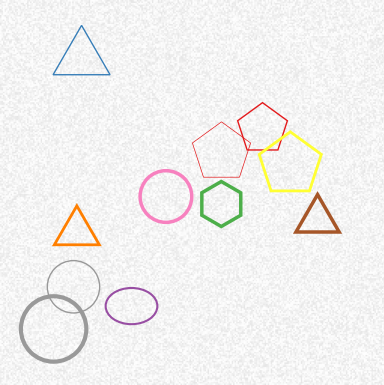[{"shape": "pentagon", "thickness": 1, "radius": 0.34, "center": [0.682, 0.665]}, {"shape": "pentagon", "thickness": 0.5, "radius": 0.4, "center": [0.575, 0.604]}, {"shape": "triangle", "thickness": 1, "radius": 0.43, "center": [0.212, 0.849]}, {"shape": "hexagon", "thickness": 2.5, "radius": 0.29, "center": [0.575, 0.47]}, {"shape": "oval", "thickness": 1.5, "radius": 0.34, "center": [0.342, 0.205]}, {"shape": "triangle", "thickness": 2, "radius": 0.34, "center": [0.2, 0.398]}, {"shape": "pentagon", "thickness": 2, "radius": 0.42, "center": [0.754, 0.573]}, {"shape": "triangle", "thickness": 2.5, "radius": 0.32, "center": [0.825, 0.43]}, {"shape": "circle", "thickness": 2.5, "radius": 0.34, "center": [0.431, 0.49]}, {"shape": "circle", "thickness": 3, "radius": 0.42, "center": [0.139, 0.146]}, {"shape": "circle", "thickness": 1, "radius": 0.34, "center": [0.191, 0.255]}]